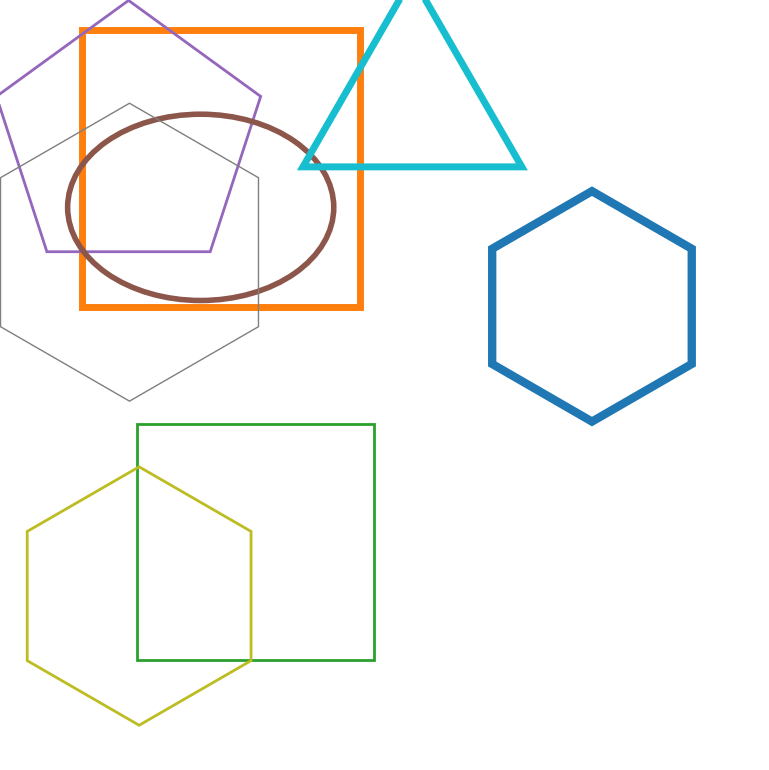[{"shape": "hexagon", "thickness": 3, "radius": 0.75, "center": [0.769, 0.602]}, {"shape": "square", "thickness": 2.5, "radius": 0.9, "center": [0.287, 0.781]}, {"shape": "square", "thickness": 1, "radius": 0.77, "center": [0.332, 0.296]}, {"shape": "pentagon", "thickness": 1, "radius": 0.9, "center": [0.167, 0.819]}, {"shape": "oval", "thickness": 2, "radius": 0.86, "center": [0.261, 0.731]}, {"shape": "hexagon", "thickness": 0.5, "radius": 0.97, "center": [0.168, 0.672]}, {"shape": "hexagon", "thickness": 1, "radius": 0.84, "center": [0.181, 0.226]}, {"shape": "triangle", "thickness": 2.5, "radius": 0.82, "center": [0.536, 0.865]}]